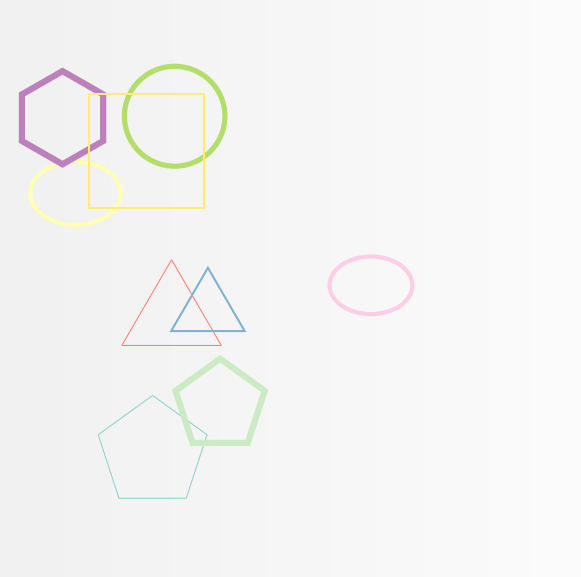[{"shape": "pentagon", "thickness": 0.5, "radius": 0.49, "center": [0.263, 0.216]}, {"shape": "oval", "thickness": 2, "radius": 0.39, "center": [0.13, 0.664]}, {"shape": "triangle", "thickness": 0.5, "radius": 0.49, "center": [0.295, 0.45]}, {"shape": "triangle", "thickness": 1, "radius": 0.37, "center": [0.358, 0.462]}, {"shape": "circle", "thickness": 2.5, "radius": 0.43, "center": [0.3, 0.798]}, {"shape": "oval", "thickness": 2, "radius": 0.36, "center": [0.638, 0.505]}, {"shape": "hexagon", "thickness": 3, "radius": 0.4, "center": [0.108, 0.795]}, {"shape": "pentagon", "thickness": 3, "radius": 0.4, "center": [0.379, 0.297]}, {"shape": "square", "thickness": 1, "radius": 0.49, "center": [0.252, 0.738]}]